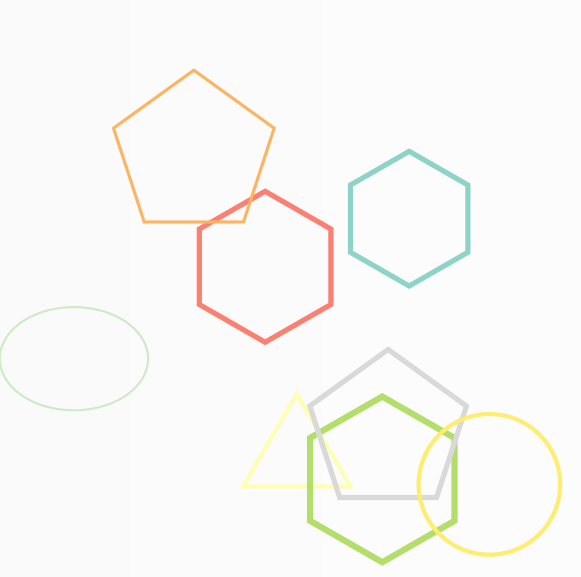[{"shape": "hexagon", "thickness": 2.5, "radius": 0.58, "center": [0.704, 0.62]}, {"shape": "triangle", "thickness": 2, "radius": 0.53, "center": [0.511, 0.21]}, {"shape": "hexagon", "thickness": 2.5, "radius": 0.65, "center": [0.456, 0.537]}, {"shape": "pentagon", "thickness": 1.5, "radius": 0.73, "center": [0.333, 0.732]}, {"shape": "hexagon", "thickness": 3, "radius": 0.72, "center": [0.658, 0.169]}, {"shape": "pentagon", "thickness": 2.5, "radius": 0.71, "center": [0.668, 0.252]}, {"shape": "oval", "thickness": 1, "radius": 0.64, "center": [0.127, 0.378]}, {"shape": "circle", "thickness": 2, "radius": 0.61, "center": [0.842, 0.16]}]